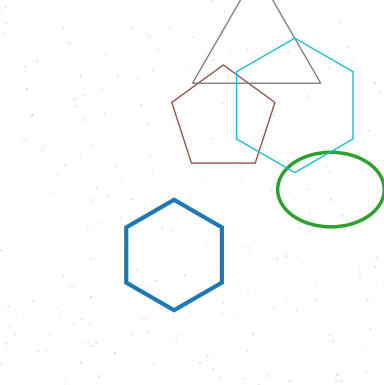[{"shape": "hexagon", "thickness": 3, "radius": 0.72, "center": [0.452, 0.338]}, {"shape": "oval", "thickness": 2.5, "radius": 0.69, "center": [0.86, 0.508]}, {"shape": "pentagon", "thickness": 1, "radius": 0.7, "center": [0.58, 0.69]}, {"shape": "triangle", "thickness": 1, "radius": 0.96, "center": [0.667, 0.88]}, {"shape": "hexagon", "thickness": 1, "radius": 0.87, "center": [0.766, 0.726]}]